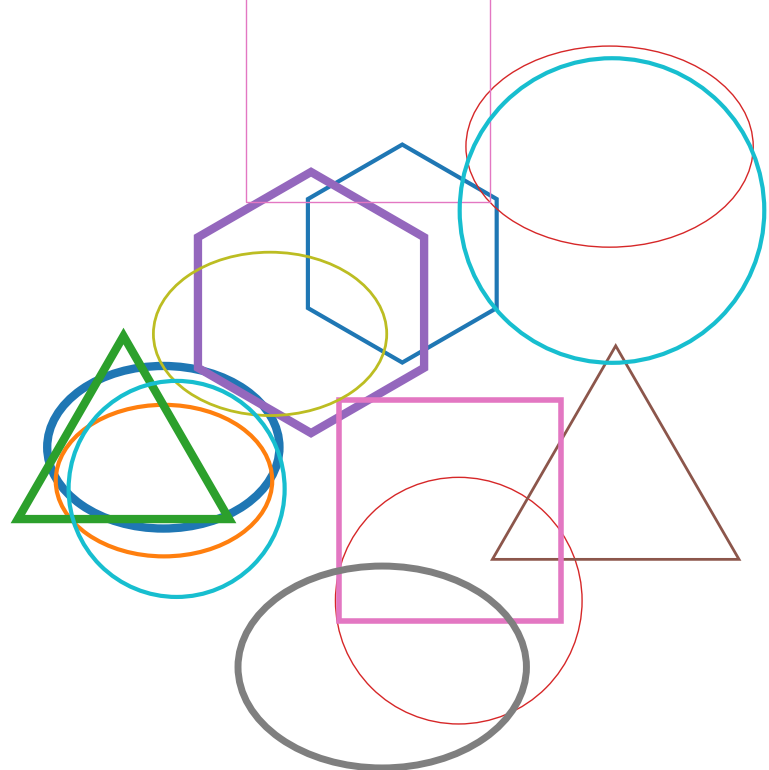[{"shape": "oval", "thickness": 3, "radius": 0.75, "center": [0.212, 0.419]}, {"shape": "hexagon", "thickness": 1.5, "radius": 0.71, "center": [0.522, 0.671]}, {"shape": "oval", "thickness": 1.5, "radius": 0.7, "center": [0.213, 0.376]}, {"shape": "triangle", "thickness": 3, "radius": 0.79, "center": [0.16, 0.405]}, {"shape": "circle", "thickness": 0.5, "radius": 0.8, "center": [0.596, 0.22]}, {"shape": "oval", "thickness": 0.5, "radius": 0.93, "center": [0.792, 0.81]}, {"shape": "hexagon", "thickness": 3, "radius": 0.85, "center": [0.404, 0.607]}, {"shape": "triangle", "thickness": 1, "radius": 0.92, "center": [0.8, 0.366]}, {"shape": "square", "thickness": 2, "radius": 0.72, "center": [0.584, 0.337]}, {"shape": "square", "thickness": 0.5, "radius": 0.79, "center": [0.478, 0.896]}, {"shape": "oval", "thickness": 2.5, "radius": 0.94, "center": [0.496, 0.134]}, {"shape": "oval", "thickness": 1, "radius": 0.76, "center": [0.351, 0.566]}, {"shape": "circle", "thickness": 1.5, "radius": 0.7, "center": [0.229, 0.365]}, {"shape": "circle", "thickness": 1.5, "radius": 0.99, "center": [0.795, 0.727]}]